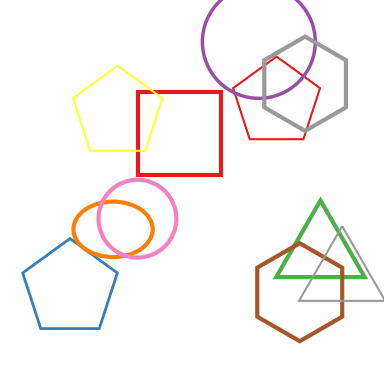[{"shape": "square", "thickness": 3, "radius": 0.54, "center": [0.467, 0.653]}, {"shape": "pentagon", "thickness": 1.5, "radius": 0.59, "center": [0.718, 0.734]}, {"shape": "pentagon", "thickness": 2, "radius": 0.65, "center": [0.182, 0.251]}, {"shape": "triangle", "thickness": 3, "radius": 0.66, "center": [0.832, 0.347]}, {"shape": "circle", "thickness": 2.5, "radius": 0.73, "center": [0.672, 0.891]}, {"shape": "oval", "thickness": 3, "radius": 0.51, "center": [0.294, 0.404]}, {"shape": "pentagon", "thickness": 1.5, "radius": 0.61, "center": [0.306, 0.707]}, {"shape": "hexagon", "thickness": 3, "radius": 0.64, "center": [0.779, 0.241]}, {"shape": "circle", "thickness": 3, "radius": 0.51, "center": [0.357, 0.432]}, {"shape": "hexagon", "thickness": 3, "radius": 0.61, "center": [0.793, 0.782]}, {"shape": "triangle", "thickness": 1.5, "radius": 0.65, "center": [0.889, 0.283]}]